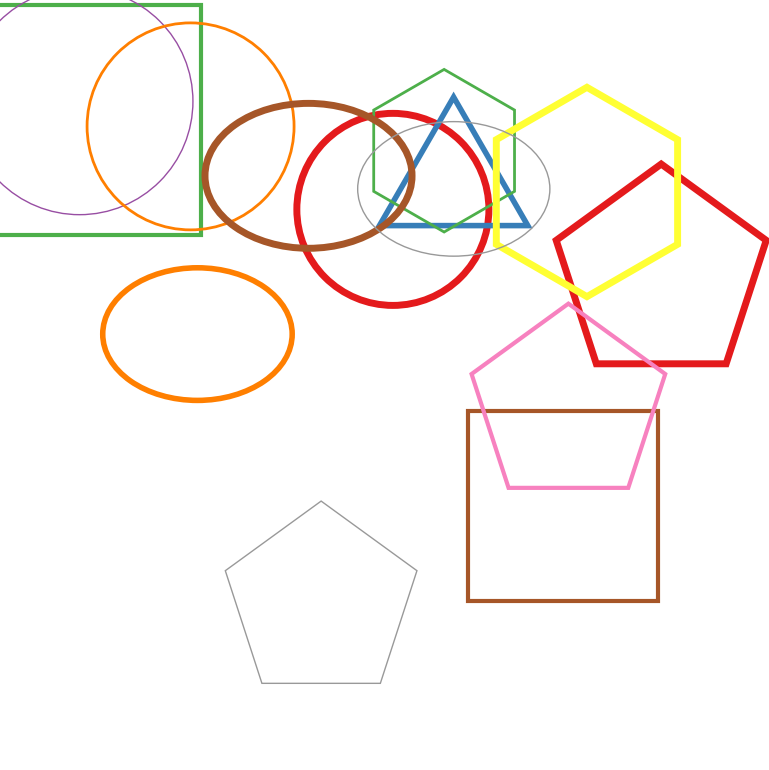[{"shape": "circle", "thickness": 2.5, "radius": 0.62, "center": [0.51, 0.728]}, {"shape": "pentagon", "thickness": 2.5, "radius": 0.72, "center": [0.859, 0.644]}, {"shape": "triangle", "thickness": 2, "radius": 0.56, "center": [0.589, 0.763]}, {"shape": "hexagon", "thickness": 1, "radius": 0.53, "center": [0.577, 0.804]}, {"shape": "square", "thickness": 1.5, "radius": 0.75, "center": [0.111, 0.844]}, {"shape": "circle", "thickness": 0.5, "radius": 0.74, "center": [0.103, 0.868]}, {"shape": "circle", "thickness": 1, "radius": 0.67, "center": [0.247, 0.836]}, {"shape": "oval", "thickness": 2, "radius": 0.62, "center": [0.256, 0.566]}, {"shape": "hexagon", "thickness": 2.5, "radius": 0.68, "center": [0.762, 0.751]}, {"shape": "square", "thickness": 1.5, "radius": 0.62, "center": [0.731, 0.343]}, {"shape": "oval", "thickness": 2.5, "radius": 0.67, "center": [0.401, 0.772]}, {"shape": "pentagon", "thickness": 1.5, "radius": 0.66, "center": [0.738, 0.473]}, {"shape": "pentagon", "thickness": 0.5, "radius": 0.65, "center": [0.417, 0.218]}, {"shape": "oval", "thickness": 0.5, "radius": 0.62, "center": [0.589, 0.755]}]